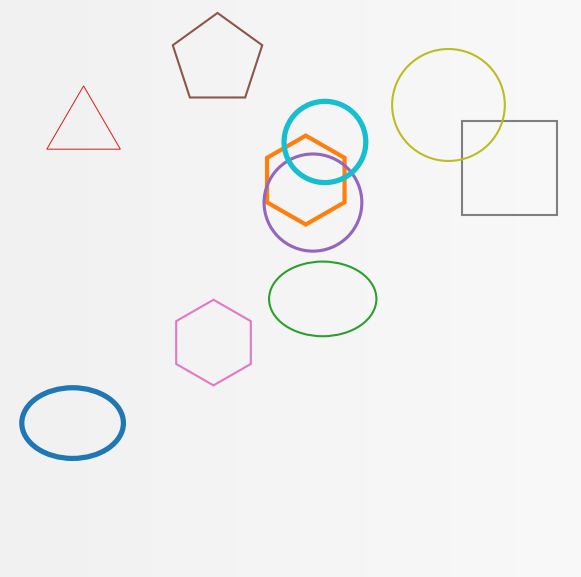[{"shape": "oval", "thickness": 2.5, "radius": 0.44, "center": [0.125, 0.267]}, {"shape": "hexagon", "thickness": 2, "radius": 0.39, "center": [0.526, 0.687]}, {"shape": "oval", "thickness": 1, "radius": 0.46, "center": [0.555, 0.482]}, {"shape": "triangle", "thickness": 0.5, "radius": 0.37, "center": [0.144, 0.777]}, {"shape": "circle", "thickness": 1.5, "radius": 0.42, "center": [0.538, 0.648]}, {"shape": "pentagon", "thickness": 1, "radius": 0.4, "center": [0.374, 0.896]}, {"shape": "hexagon", "thickness": 1, "radius": 0.37, "center": [0.367, 0.406]}, {"shape": "square", "thickness": 1, "radius": 0.41, "center": [0.876, 0.708]}, {"shape": "circle", "thickness": 1, "radius": 0.48, "center": [0.772, 0.817]}, {"shape": "circle", "thickness": 2.5, "radius": 0.35, "center": [0.559, 0.753]}]